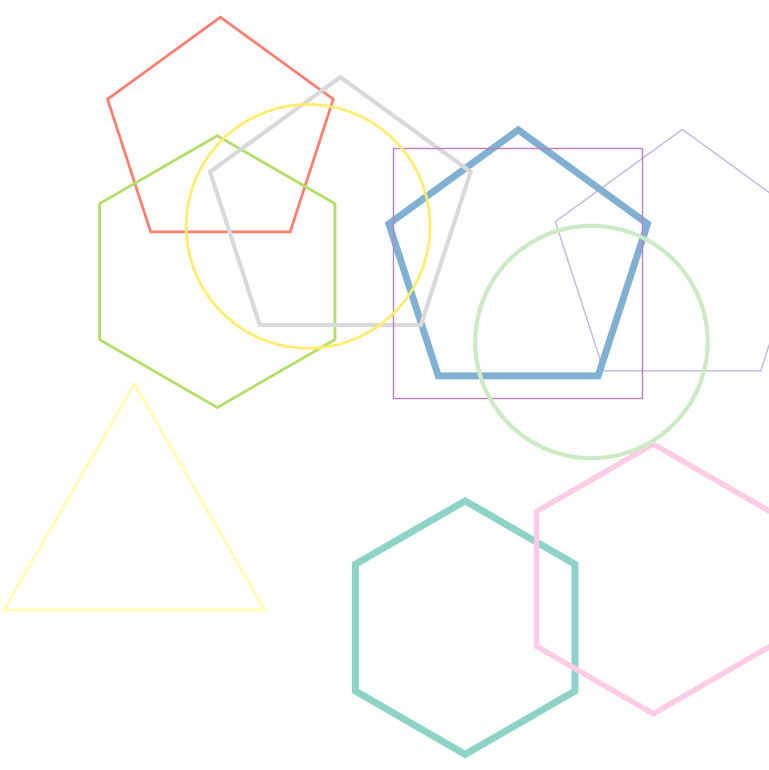[{"shape": "hexagon", "thickness": 2.5, "radius": 0.82, "center": [0.604, 0.185]}, {"shape": "triangle", "thickness": 1, "radius": 0.98, "center": [0.174, 0.306]}, {"shape": "pentagon", "thickness": 0.5, "radius": 0.87, "center": [0.886, 0.659]}, {"shape": "pentagon", "thickness": 1, "radius": 0.77, "center": [0.286, 0.824]}, {"shape": "pentagon", "thickness": 2.5, "radius": 0.88, "center": [0.673, 0.655]}, {"shape": "hexagon", "thickness": 1, "radius": 0.88, "center": [0.282, 0.647]}, {"shape": "hexagon", "thickness": 2, "radius": 0.88, "center": [0.848, 0.248]}, {"shape": "pentagon", "thickness": 1.5, "radius": 0.89, "center": [0.442, 0.722]}, {"shape": "square", "thickness": 0.5, "radius": 0.81, "center": [0.672, 0.645]}, {"shape": "circle", "thickness": 1.5, "radius": 0.75, "center": [0.768, 0.556]}, {"shape": "circle", "thickness": 1, "radius": 0.79, "center": [0.4, 0.706]}]